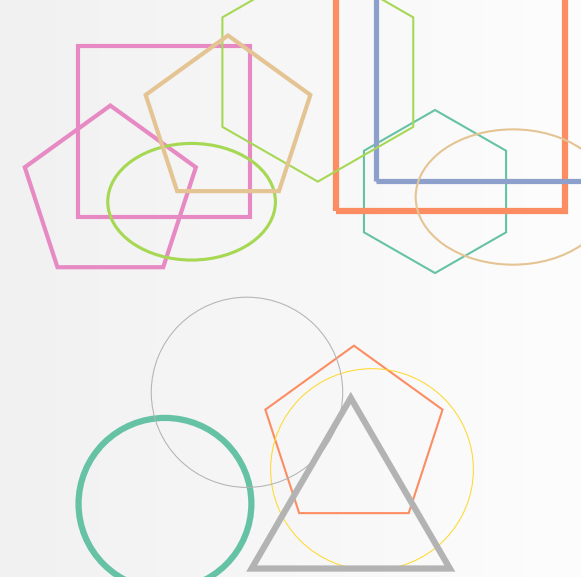[{"shape": "hexagon", "thickness": 1, "radius": 0.71, "center": [0.748, 0.667]}, {"shape": "circle", "thickness": 3, "radius": 0.74, "center": [0.284, 0.127]}, {"shape": "square", "thickness": 3, "radius": 0.99, "center": [0.776, 0.831]}, {"shape": "pentagon", "thickness": 1, "radius": 0.8, "center": [0.609, 0.24]}, {"shape": "square", "thickness": 2.5, "radius": 0.89, "center": [0.825, 0.864]}, {"shape": "pentagon", "thickness": 2, "radius": 0.77, "center": [0.19, 0.662]}, {"shape": "square", "thickness": 2, "radius": 0.74, "center": [0.282, 0.771]}, {"shape": "oval", "thickness": 1.5, "radius": 0.72, "center": [0.33, 0.65]}, {"shape": "hexagon", "thickness": 1, "radius": 0.95, "center": [0.547, 0.874]}, {"shape": "circle", "thickness": 0.5, "radius": 0.87, "center": [0.64, 0.186]}, {"shape": "pentagon", "thickness": 2, "radius": 0.75, "center": [0.392, 0.789]}, {"shape": "oval", "thickness": 1, "radius": 0.84, "center": [0.882, 0.658]}, {"shape": "triangle", "thickness": 3, "radius": 0.98, "center": [0.603, 0.113]}, {"shape": "circle", "thickness": 0.5, "radius": 0.82, "center": [0.425, 0.32]}]